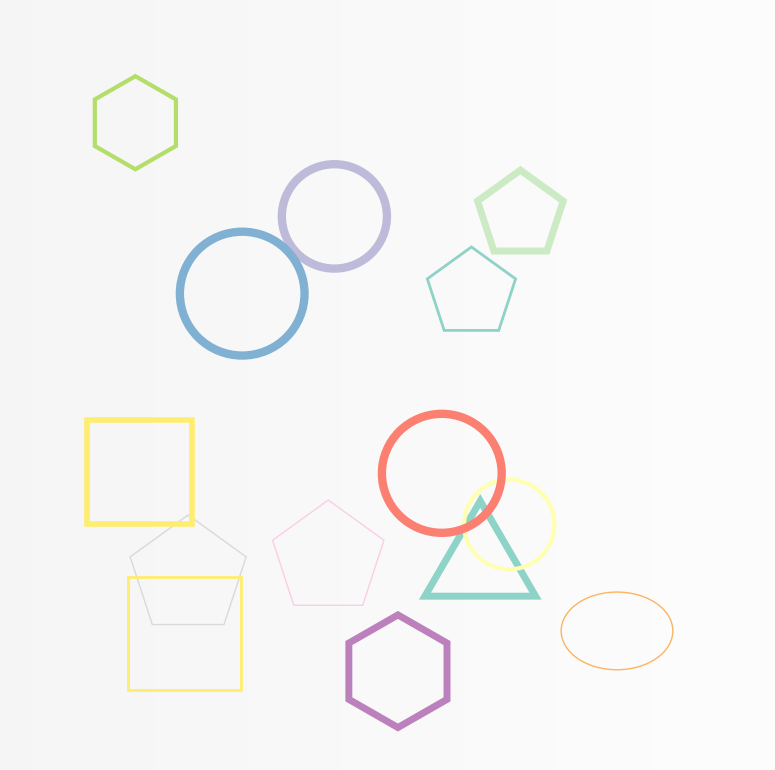[{"shape": "triangle", "thickness": 2.5, "radius": 0.41, "center": [0.62, 0.267]}, {"shape": "pentagon", "thickness": 1, "radius": 0.3, "center": [0.608, 0.619]}, {"shape": "circle", "thickness": 1.5, "radius": 0.29, "center": [0.657, 0.319]}, {"shape": "circle", "thickness": 3, "radius": 0.34, "center": [0.431, 0.719]}, {"shape": "circle", "thickness": 3, "radius": 0.39, "center": [0.57, 0.385]}, {"shape": "circle", "thickness": 3, "radius": 0.4, "center": [0.313, 0.619]}, {"shape": "oval", "thickness": 0.5, "radius": 0.36, "center": [0.796, 0.181]}, {"shape": "hexagon", "thickness": 1.5, "radius": 0.3, "center": [0.175, 0.841]}, {"shape": "pentagon", "thickness": 0.5, "radius": 0.38, "center": [0.424, 0.275]}, {"shape": "pentagon", "thickness": 0.5, "radius": 0.39, "center": [0.243, 0.252]}, {"shape": "hexagon", "thickness": 2.5, "radius": 0.37, "center": [0.513, 0.128]}, {"shape": "pentagon", "thickness": 2.5, "radius": 0.29, "center": [0.671, 0.721]}, {"shape": "square", "thickness": 2, "radius": 0.34, "center": [0.181, 0.387]}, {"shape": "square", "thickness": 1, "radius": 0.37, "center": [0.238, 0.177]}]